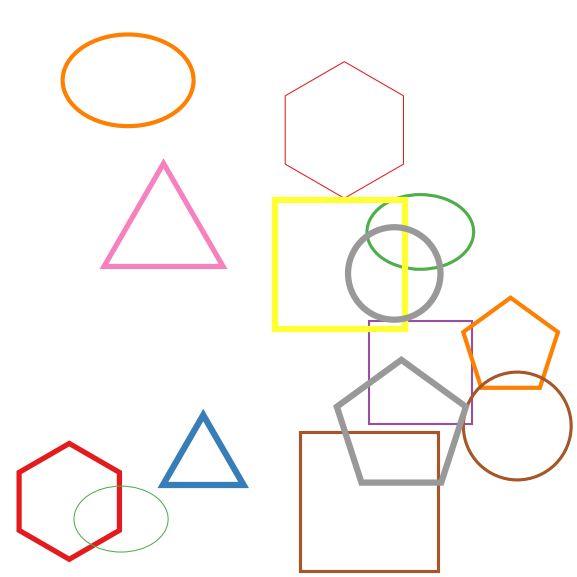[{"shape": "hexagon", "thickness": 0.5, "radius": 0.59, "center": [0.596, 0.774]}, {"shape": "hexagon", "thickness": 2.5, "radius": 0.5, "center": [0.12, 0.131]}, {"shape": "triangle", "thickness": 3, "radius": 0.4, "center": [0.352, 0.2]}, {"shape": "oval", "thickness": 1.5, "radius": 0.46, "center": [0.728, 0.598]}, {"shape": "oval", "thickness": 0.5, "radius": 0.41, "center": [0.21, 0.1]}, {"shape": "square", "thickness": 1, "radius": 0.45, "center": [0.729, 0.355]}, {"shape": "oval", "thickness": 2, "radius": 0.57, "center": [0.222, 0.86]}, {"shape": "pentagon", "thickness": 2, "radius": 0.43, "center": [0.884, 0.397]}, {"shape": "square", "thickness": 3, "radius": 0.56, "center": [0.589, 0.541]}, {"shape": "square", "thickness": 1.5, "radius": 0.6, "center": [0.639, 0.131]}, {"shape": "circle", "thickness": 1.5, "radius": 0.47, "center": [0.896, 0.261]}, {"shape": "triangle", "thickness": 2.5, "radius": 0.6, "center": [0.283, 0.597]}, {"shape": "circle", "thickness": 3, "radius": 0.4, "center": [0.683, 0.526]}, {"shape": "pentagon", "thickness": 3, "radius": 0.59, "center": [0.695, 0.259]}]